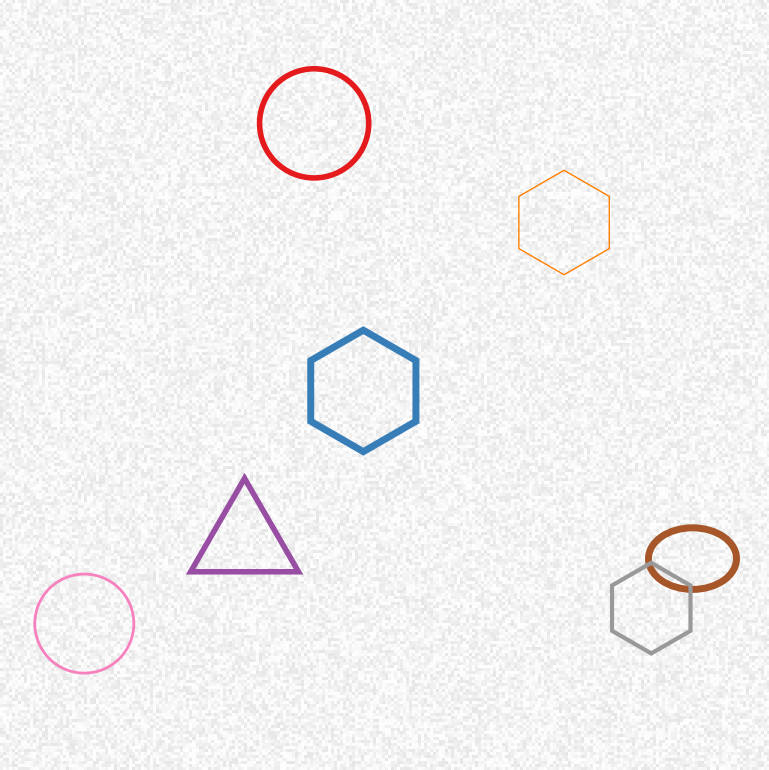[{"shape": "circle", "thickness": 2, "radius": 0.35, "center": [0.408, 0.84]}, {"shape": "hexagon", "thickness": 2.5, "radius": 0.39, "center": [0.472, 0.492]}, {"shape": "triangle", "thickness": 2, "radius": 0.4, "center": [0.318, 0.298]}, {"shape": "hexagon", "thickness": 0.5, "radius": 0.34, "center": [0.733, 0.711]}, {"shape": "oval", "thickness": 2.5, "radius": 0.29, "center": [0.899, 0.275]}, {"shape": "circle", "thickness": 1, "radius": 0.32, "center": [0.109, 0.19]}, {"shape": "hexagon", "thickness": 1.5, "radius": 0.29, "center": [0.846, 0.21]}]